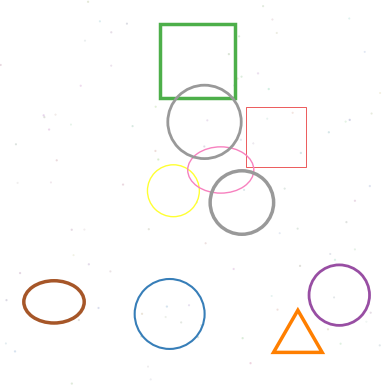[{"shape": "square", "thickness": 0.5, "radius": 0.39, "center": [0.717, 0.644]}, {"shape": "circle", "thickness": 1.5, "radius": 0.45, "center": [0.441, 0.184]}, {"shape": "square", "thickness": 2.5, "radius": 0.49, "center": [0.513, 0.841]}, {"shape": "circle", "thickness": 2, "radius": 0.39, "center": [0.881, 0.233]}, {"shape": "triangle", "thickness": 2.5, "radius": 0.36, "center": [0.774, 0.121]}, {"shape": "circle", "thickness": 1, "radius": 0.34, "center": [0.45, 0.505]}, {"shape": "oval", "thickness": 2.5, "radius": 0.39, "center": [0.14, 0.216]}, {"shape": "oval", "thickness": 1, "radius": 0.43, "center": [0.573, 0.558]}, {"shape": "circle", "thickness": 2.5, "radius": 0.41, "center": [0.628, 0.474]}, {"shape": "circle", "thickness": 2, "radius": 0.48, "center": [0.531, 0.683]}]